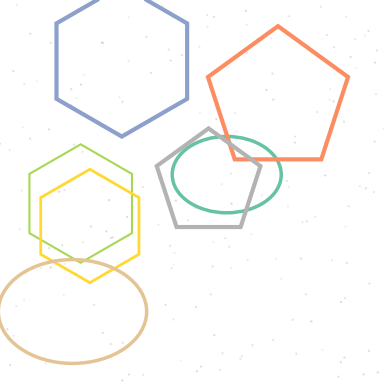[{"shape": "oval", "thickness": 2.5, "radius": 0.71, "center": [0.589, 0.546]}, {"shape": "pentagon", "thickness": 3, "radius": 0.96, "center": [0.722, 0.741]}, {"shape": "hexagon", "thickness": 3, "radius": 0.98, "center": [0.316, 0.841]}, {"shape": "hexagon", "thickness": 1.5, "radius": 0.77, "center": [0.21, 0.471]}, {"shape": "hexagon", "thickness": 2, "radius": 0.74, "center": [0.233, 0.413]}, {"shape": "oval", "thickness": 2.5, "radius": 0.96, "center": [0.188, 0.191]}, {"shape": "pentagon", "thickness": 3, "radius": 0.71, "center": [0.542, 0.525]}]